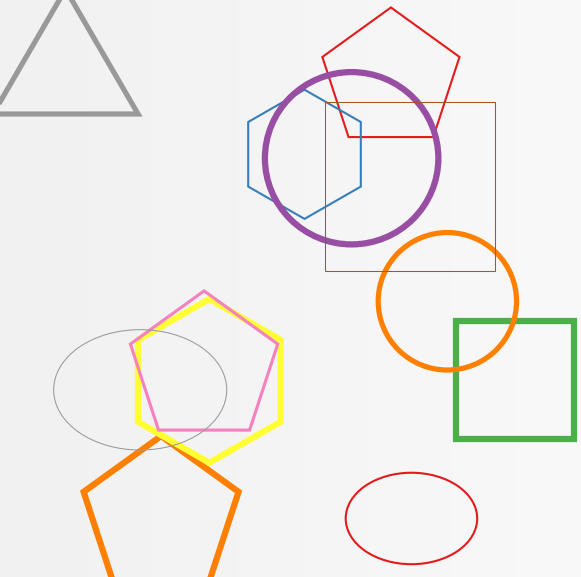[{"shape": "pentagon", "thickness": 1, "radius": 0.62, "center": [0.673, 0.862]}, {"shape": "oval", "thickness": 1, "radius": 0.57, "center": [0.708, 0.101]}, {"shape": "hexagon", "thickness": 1, "radius": 0.56, "center": [0.524, 0.732]}, {"shape": "square", "thickness": 3, "radius": 0.51, "center": [0.886, 0.341]}, {"shape": "circle", "thickness": 3, "radius": 0.75, "center": [0.605, 0.725]}, {"shape": "pentagon", "thickness": 3, "radius": 0.7, "center": [0.277, 0.104]}, {"shape": "circle", "thickness": 2.5, "radius": 0.6, "center": [0.77, 0.477]}, {"shape": "hexagon", "thickness": 3, "radius": 0.71, "center": [0.36, 0.34]}, {"shape": "square", "thickness": 0.5, "radius": 0.73, "center": [0.705, 0.676]}, {"shape": "pentagon", "thickness": 1.5, "radius": 0.67, "center": [0.351, 0.362]}, {"shape": "oval", "thickness": 0.5, "radius": 0.74, "center": [0.241, 0.324]}, {"shape": "triangle", "thickness": 2.5, "radius": 0.72, "center": [0.113, 0.874]}]